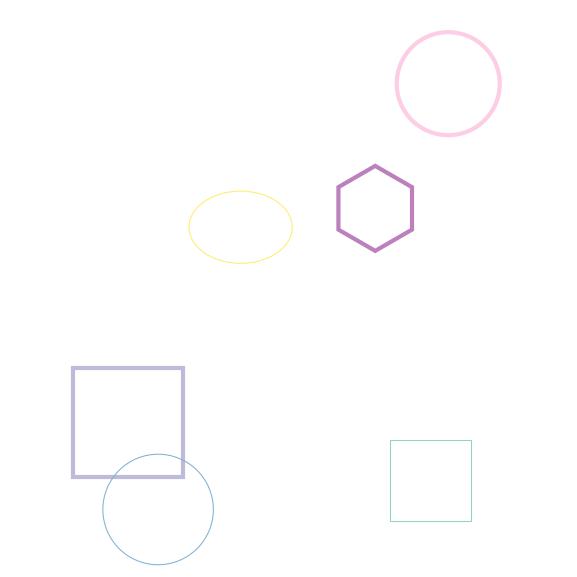[{"shape": "square", "thickness": 0.5, "radius": 0.35, "center": [0.745, 0.167]}, {"shape": "square", "thickness": 2, "radius": 0.48, "center": [0.222, 0.268]}, {"shape": "circle", "thickness": 0.5, "radius": 0.48, "center": [0.274, 0.117]}, {"shape": "circle", "thickness": 2, "radius": 0.45, "center": [0.776, 0.854]}, {"shape": "hexagon", "thickness": 2, "radius": 0.37, "center": [0.65, 0.638]}, {"shape": "oval", "thickness": 0.5, "radius": 0.45, "center": [0.417, 0.606]}]